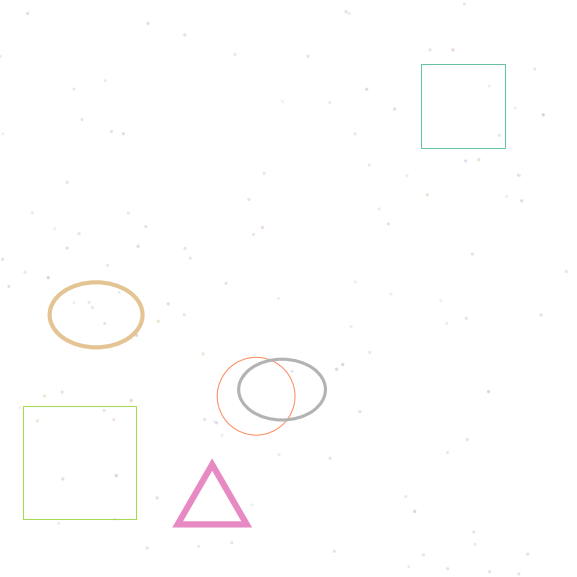[{"shape": "square", "thickness": 0.5, "radius": 0.36, "center": [0.802, 0.816]}, {"shape": "circle", "thickness": 0.5, "radius": 0.34, "center": [0.444, 0.313]}, {"shape": "triangle", "thickness": 3, "radius": 0.35, "center": [0.367, 0.126]}, {"shape": "square", "thickness": 0.5, "radius": 0.49, "center": [0.138, 0.198]}, {"shape": "oval", "thickness": 2, "radius": 0.4, "center": [0.166, 0.454]}, {"shape": "oval", "thickness": 1.5, "radius": 0.38, "center": [0.488, 0.325]}]